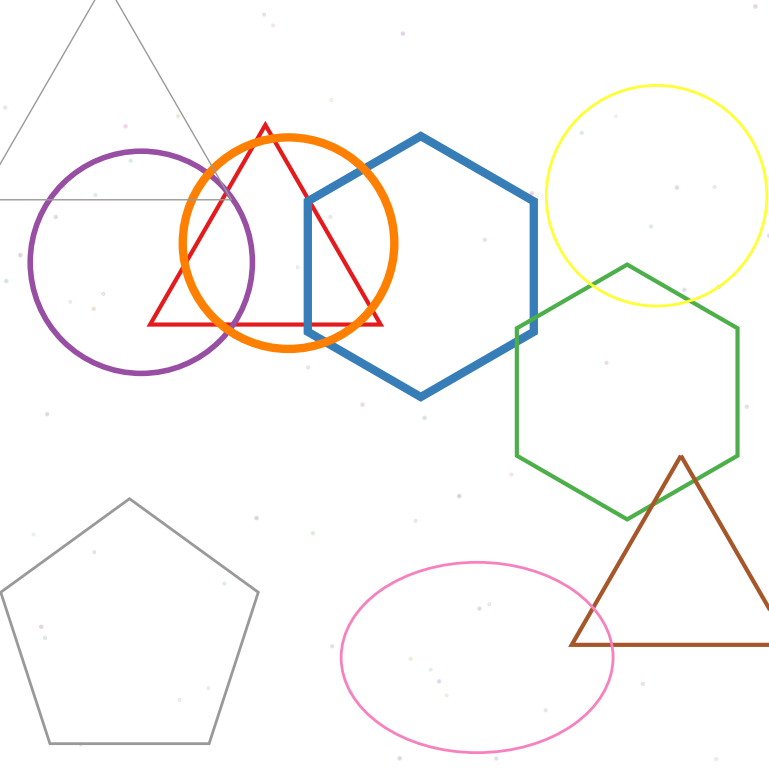[{"shape": "triangle", "thickness": 1.5, "radius": 0.86, "center": [0.345, 0.665]}, {"shape": "hexagon", "thickness": 3, "radius": 0.85, "center": [0.546, 0.654]}, {"shape": "hexagon", "thickness": 1.5, "radius": 0.83, "center": [0.815, 0.491]}, {"shape": "circle", "thickness": 2, "radius": 0.72, "center": [0.184, 0.659]}, {"shape": "circle", "thickness": 3, "radius": 0.69, "center": [0.375, 0.684]}, {"shape": "circle", "thickness": 1, "radius": 0.72, "center": [0.853, 0.746]}, {"shape": "triangle", "thickness": 1.5, "radius": 0.82, "center": [0.884, 0.244]}, {"shape": "oval", "thickness": 1, "radius": 0.88, "center": [0.62, 0.146]}, {"shape": "triangle", "thickness": 0.5, "radius": 0.94, "center": [0.137, 0.835]}, {"shape": "pentagon", "thickness": 1, "radius": 0.88, "center": [0.168, 0.176]}]